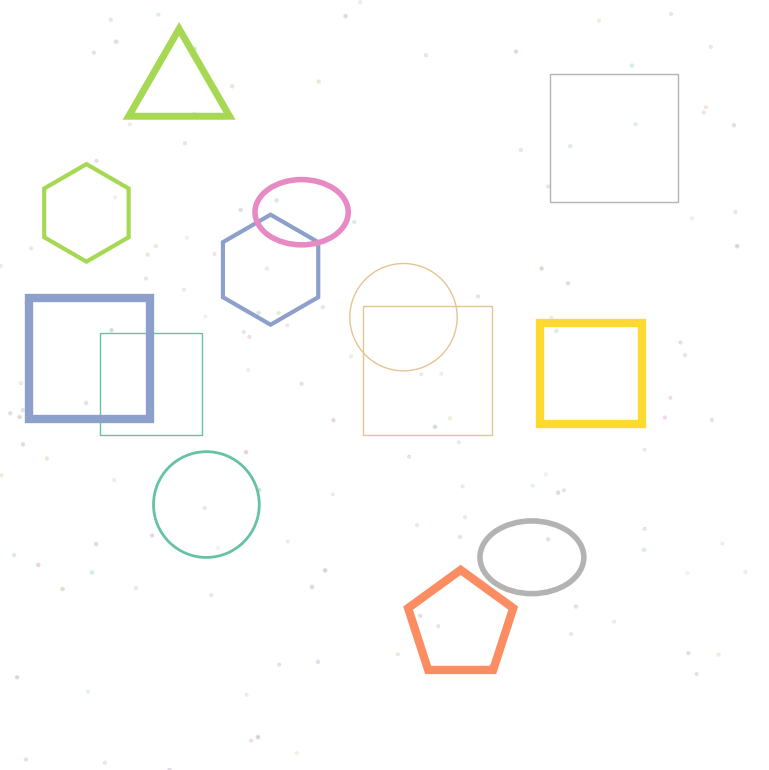[{"shape": "square", "thickness": 0.5, "radius": 0.33, "center": [0.196, 0.501]}, {"shape": "circle", "thickness": 1, "radius": 0.34, "center": [0.268, 0.345]}, {"shape": "pentagon", "thickness": 3, "radius": 0.36, "center": [0.598, 0.188]}, {"shape": "hexagon", "thickness": 1.5, "radius": 0.36, "center": [0.351, 0.65]}, {"shape": "square", "thickness": 3, "radius": 0.39, "center": [0.116, 0.535]}, {"shape": "oval", "thickness": 2, "radius": 0.3, "center": [0.392, 0.724]}, {"shape": "hexagon", "thickness": 1.5, "radius": 0.32, "center": [0.112, 0.724]}, {"shape": "triangle", "thickness": 2.5, "radius": 0.38, "center": [0.233, 0.887]}, {"shape": "square", "thickness": 3, "radius": 0.33, "center": [0.767, 0.515]}, {"shape": "square", "thickness": 0.5, "radius": 0.42, "center": [0.556, 0.519]}, {"shape": "circle", "thickness": 0.5, "radius": 0.35, "center": [0.524, 0.588]}, {"shape": "oval", "thickness": 2, "radius": 0.34, "center": [0.691, 0.276]}, {"shape": "square", "thickness": 0.5, "radius": 0.42, "center": [0.797, 0.821]}]